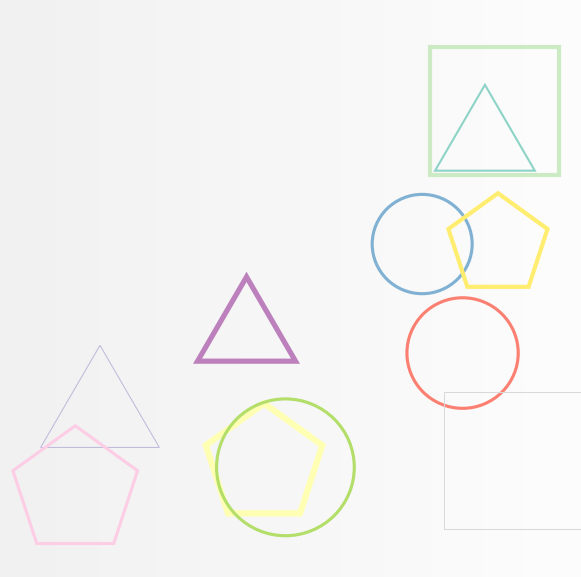[{"shape": "triangle", "thickness": 1, "radius": 0.5, "center": [0.834, 0.753]}, {"shape": "pentagon", "thickness": 3, "radius": 0.53, "center": [0.454, 0.195]}, {"shape": "triangle", "thickness": 0.5, "radius": 0.59, "center": [0.172, 0.283]}, {"shape": "circle", "thickness": 1.5, "radius": 0.48, "center": [0.796, 0.388]}, {"shape": "circle", "thickness": 1.5, "radius": 0.43, "center": [0.726, 0.577]}, {"shape": "circle", "thickness": 1.5, "radius": 0.59, "center": [0.491, 0.19]}, {"shape": "pentagon", "thickness": 1.5, "radius": 0.56, "center": [0.129, 0.149]}, {"shape": "square", "thickness": 0.5, "radius": 0.59, "center": [0.883, 0.202]}, {"shape": "triangle", "thickness": 2.5, "radius": 0.49, "center": [0.424, 0.422]}, {"shape": "square", "thickness": 2, "radius": 0.55, "center": [0.851, 0.807]}, {"shape": "pentagon", "thickness": 2, "radius": 0.45, "center": [0.857, 0.575]}]